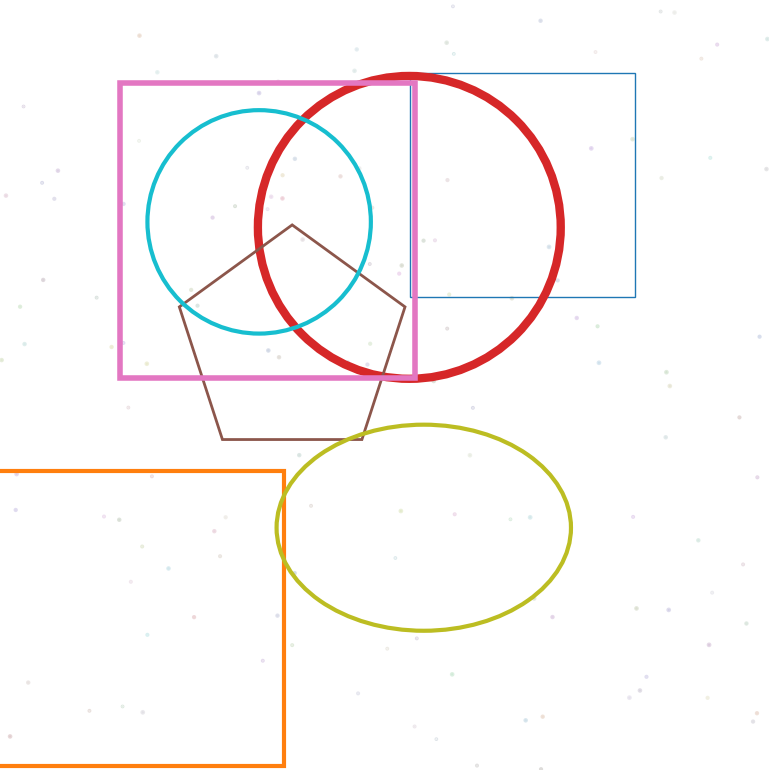[{"shape": "square", "thickness": 0.5, "radius": 0.73, "center": [0.679, 0.76]}, {"shape": "square", "thickness": 1.5, "radius": 0.96, "center": [0.178, 0.197]}, {"shape": "circle", "thickness": 3, "radius": 0.98, "center": [0.532, 0.705]}, {"shape": "pentagon", "thickness": 1, "radius": 0.77, "center": [0.379, 0.554]}, {"shape": "square", "thickness": 2, "radius": 0.96, "center": [0.348, 0.7]}, {"shape": "oval", "thickness": 1.5, "radius": 0.96, "center": [0.55, 0.315]}, {"shape": "circle", "thickness": 1.5, "radius": 0.73, "center": [0.337, 0.712]}]